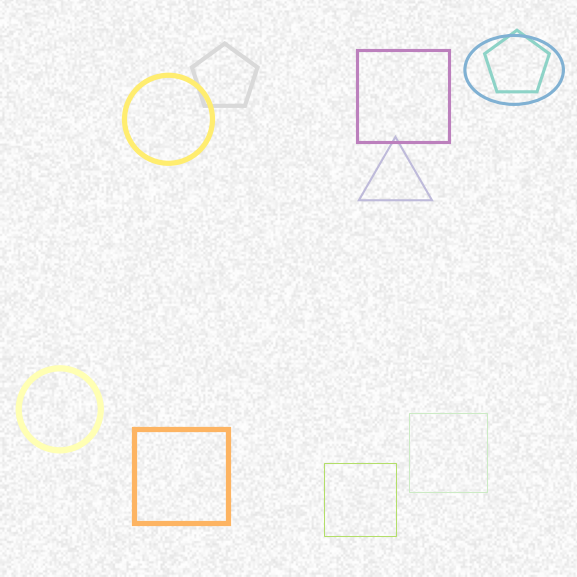[{"shape": "pentagon", "thickness": 1.5, "radius": 0.29, "center": [0.895, 0.888]}, {"shape": "circle", "thickness": 3, "radius": 0.36, "center": [0.103, 0.29]}, {"shape": "triangle", "thickness": 1, "radius": 0.37, "center": [0.685, 0.689]}, {"shape": "oval", "thickness": 1.5, "radius": 0.43, "center": [0.89, 0.878]}, {"shape": "square", "thickness": 2.5, "radius": 0.41, "center": [0.313, 0.176]}, {"shape": "square", "thickness": 0.5, "radius": 0.31, "center": [0.623, 0.134]}, {"shape": "pentagon", "thickness": 2, "radius": 0.3, "center": [0.389, 0.864]}, {"shape": "square", "thickness": 1.5, "radius": 0.4, "center": [0.698, 0.833]}, {"shape": "square", "thickness": 0.5, "radius": 0.34, "center": [0.776, 0.216]}, {"shape": "circle", "thickness": 2.5, "radius": 0.38, "center": [0.292, 0.793]}]